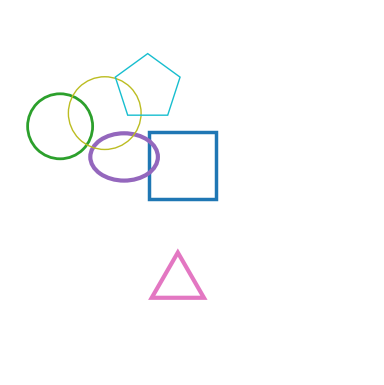[{"shape": "square", "thickness": 2.5, "radius": 0.43, "center": [0.474, 0.571]}, {"shape": "circle", "thickness": 2, "radius": 0.42, "center": [0.156, 0.672]}, {"shape": "oval", "thickness": 3, "radius": 0.44, "center": [0.322, 0.592]}, {"shape": "triangle", "thickness": 3, "radius": 0.39, "center": [0.462, 0.266]}, {"shape": "circle", "thickness": 1, "radius": 0.47, "center": [0.272, 0.706]}, {"shape": "pentagon", "thickness": 1, "radius": 0.44, "center": [0.384, 0.772]}]